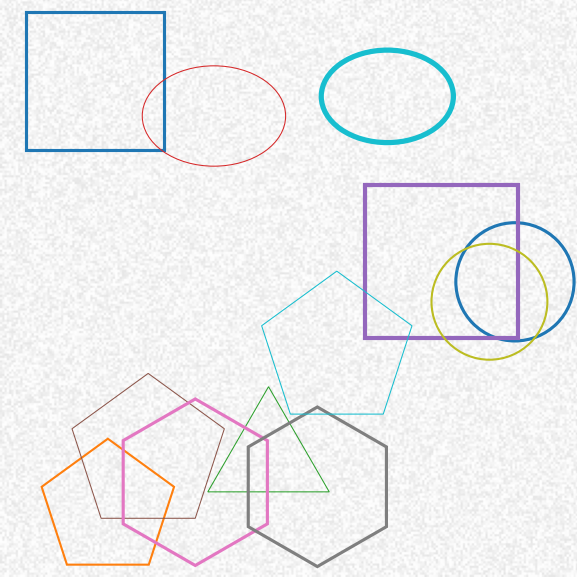[{"shape": "circle", "thickness": 1.5, "radius": 0.51, "center": [0.892, 0.511]}, {"shape": "square", "thickness": 1.5, "radius": 0.6, "center": [0.164, 0.859]}, {"shape": "pentagon", "thickness": 1, "radius": 0.6, "center": [0.187, 0.119]}, {"shape": "triangle", "thickness": 0.5, "radius": 0.61, "center": [0.465, 0.208]}, {"shape": "oval", "thickness": 0.5, "radius": 0.62, "center": [0.37, 0.798]}, {"shape": "square", "thickness": 2, "radius": 0.66, "center": [0.764, 0.547]}, {"shape": "pentagon", "thickness": 0.5, "radius": 0.69, "center": [0.257, 0.214]}, {"shape": "hexagon", "thickness": 1.5, "radius": 0.72, "center": [0.338, 0.164]}, {"shape": "hexagon", "thickness": 1.5, "radius": 0.69, "center": [0.55, 0.156]}, {"shape": "circle", "thickness": 1, "radius": 0.5, "center": [0.848, 0.477]}, {"shape": "pentagon", "thickness": 0.5, "radius": 0.68, "center": [0.583, 0.393]}, {"shape": "oval", "thickness": 2.5, "radius": 0.57, "center": [0.671, 0.832]}]